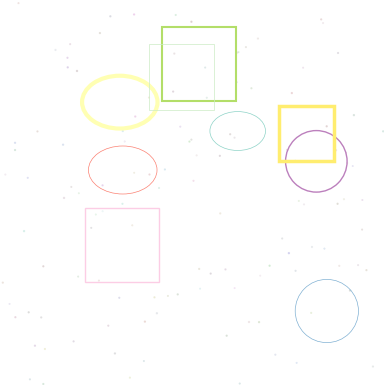[{"shape": "oval", "thickness": 0.5, "radius": 0.36, "center": [0.617, 0.66]}, {"shape": "oval", "thickness": 3, "radius": 0.49, "center": [0.311, 0.735]}, {"shape": "oval", "thickness": 0.5, "radius": 0.45, "center": [0.319, 0.558]}, {"shape": "circle", "thickness": 0.5, "radius": 0.41, "center": [0.849, 0.192]}, {"shape": "square", "thickness": 1.5, "radius": 0.48, "center": [0.516, 0.833]}, {"shape": "square", "thickness": 1, "radius": 0.48, "center": [0.317, 0.364]}, {"shape": "circle", "thickness": 1, "radius": 0.4, "center": [0.822, 0.581]}, {"shape": "square", "thickness": 0.5, "radius": 0.42, "center": [0.471, 0.8]}, {"shape": "square", "thickness": 2.5, "radius": 0.36, "center": [0.797, 0.654]}]